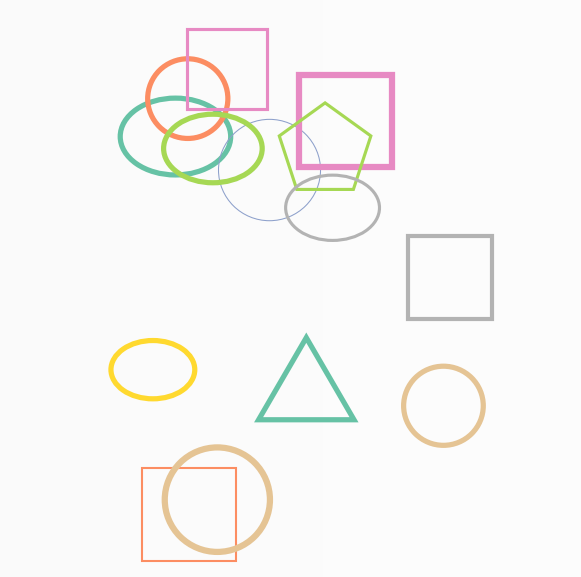[{"shape": "triangle", "thickness": 2.5, "radius": 0.47, "center": [0.527, 0.32]}, {"shape": "oval", "thickness": 2.5, "radius": 0.48, "center": [0.302, 0.763]}, {"shape": "square", "thickness": 1, "radius": 0.4, "center": [0.326, 0.108]}, {"shape": "circle", "thickness": 2.5, "radius": 0.34, "center": [0.323, 0.828]}, {"shape": "circle", "thickness": 0.5, "radius": 0.44, "center": [0.464, 0.705]}, {"shape": "square", "thickness": 1.5, "radius": 0.35, "center": [0.391, 0.88]}, {"shape": "square", "thickness": 3, "radius": 0.4, "center": [0.594, 0.789]}, {"shape": "oval", "thickness": 2.5, "radius": 0.42, "center": [0.366, 0.742]}, {"shape": "pentagon", "thickness": 1.5, "radius": 0.41, "center": [0.559, 0.738]}, {"shape": "oval", "thickness": 2.5, "radius": 0.36, "center": [0.263, 0.359]}, {"shape": "circle", "thickness": 2.5, "radius": 0.34, "center": [0.763, 0.297]}, {"shape": "circle", "thickness": 3, "radius": 0.45, "center": [0.374, 0.134]}, {"shape": "oval", "thickness": 1.5, "radius": 0.4, "center": [0.572, 0.639]}, {"shape": "square", "thickness": 2, "radius": 0.36, "center": [0.774, 0.518]}]